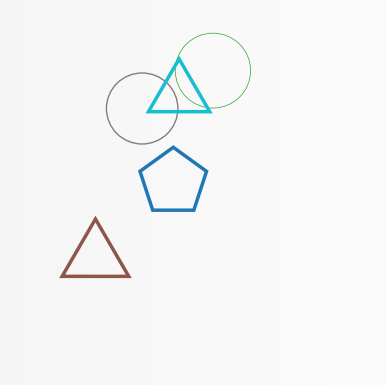[{"shape": "pentagon", "thickness": 2.5, "radius": 0.45, "center": [0.447, 0.527]}, {"shape": "circle", "thickness": 0.5, "radius": 0.49, "center": [0.549, 0.817]}, {"shape": "triangle", "thickness": 2.5, "radius": 0.5, "center": [0.246, 0.332]}, {"shape": "circle", "thickness": 1, "radius": 0.46, "center": [0.367, 0.718]}, {"shape": "triangle", "thickness": 2.5, "radius": 0.46, "center": [0.462, 0.756]}]